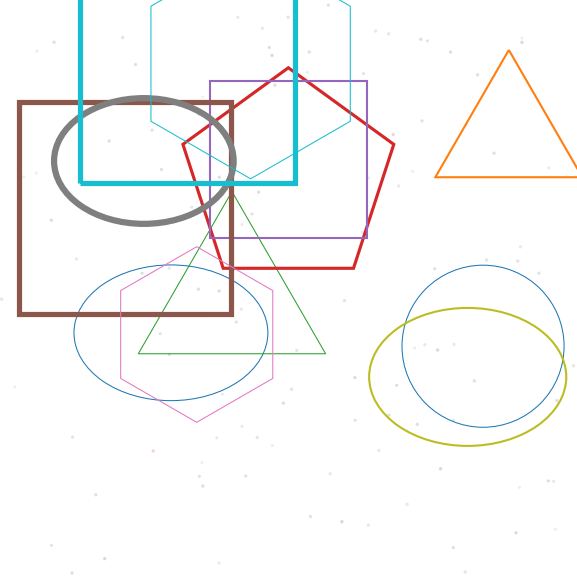[{"shape": "oval", "thickness": 0.5, "radius": 0.84, "center": [0.296, 0.423]}, {"shape": "circle", "thickness": 0.5, "radius": 0.7, "center": [0.836, 0.4]}, {"shape": "triangle", "thickness": 1, "radius": 0.73, "center": [0.881, 0.766]}, {"shape": "triangle", "thickness": 0.5, "radius": 0.94, "center": [0.402, 0.48]}, {"shape": "pentagon", "thickness": 1.5, "radius": 0.96, "center": [0.499, 0.69]}, {"shape": "square", "thickness": 1, "radius": 0.68, "center": [0.499, 0.723]}, {"shape": "square", "thickness": 2.5, "radius": 0.92, "center": [0.216, 0.639]}, {"shape": "hexagon", "thickness": 0.5, "radius": 0.76, "center": [0.341, 0.42]}, {"shape": "oval", "thickness": 3, "radius": 0.78, "center": [0.249, 0.72]}, {"shape": "oval", "thickness": 1, "radius": 0.85, "center": [0.81, 0.346]}, {"shape": "hexagon", "thickness": 0.5, "radius": 1.0, "center": [0.434, 0.889]}, {"shape": "square", "thickness": 2.5, "radius": 0.93, "center": [0.325, 0.868]}]